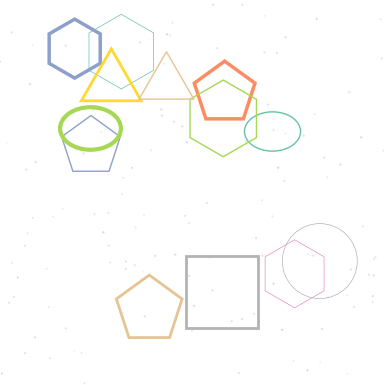[{"shape": "hexagon", "thickness": 0.5, "radius": 0.48, "center": [0.315, 0.866]}, {"shape": "oval", "thickness": 1, "radius": 0.36, "center": [0.708, 0.658]}, {"shape": "pentagon", "thickness": 2.5, "radius": 0.41, "center": [0.583, 0.758]}, {"shape": "pentagon", "thickness": 1, "radius": 0.4, "center": [0.236, 0.62]}, {"shape": "hexagon", "thickness": 2.5, "radius": 0.38, "center": [0.194, 0.874]}, {"shape": "hexagon", "thickness": 0.5, "radius": 0.44, "center": [0.765, 0.289]}, {"shape": "hexagon", "thickness": 1, "radius": 0.5, "center": [0.58, 0.692]}, {"shape": "oval", "thickness": 3, "radius": 0.39, "center": [0.235, 0.666]}, {"shape": "triangle", "thickness": 2, "radius": 0.45, "center": [0.289, 0.783]}, {"shape": "pentagon", "thickness": 2, "radius": 0.45, "center": [0.388, 0.196]}, {"shape": "triangle", "thickness": 1, "radius": 0.41, "center": [0.432, 0.784]}, {"shape": "circle", "thickness": 0.5, "radius": 0.49, "center": [0.831, 0.322]}, {"shape": "square", "thickness": 2, "radius": 0.47, "center": [0.577, 0.241]}]